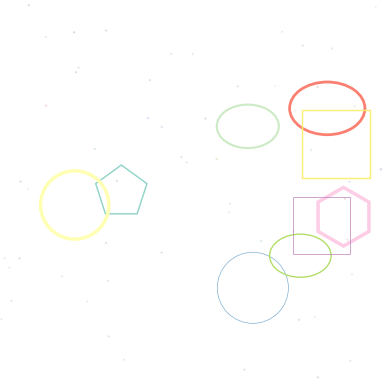[{"shape": "pentagon", "thickness": 1, "radius": 0.35, "center": [0.315, 0.501]}, {"shape": "circle", "thickness": 2.5, "radius": 0.44, "center": [0.194, 0.468]}, {"shape": "oval", "thickness": 2, "radius": 0.49, "center": [0.85, 0.719]}, {"shape": "circle", "thickness": 0.5, "radius": 0.46, "center": [0.657, 0.252]}, {"shape": "oval", "thickness": 1, "radius": 0.4, "center": [0.78, 0.336]}, {"shape": "hexagon", "thickness": 2.5, "radius": 0.38, "center": [0.892, 0.437]}, {"shape": "square", "thickness": 0.5, "radius": 0.38, "center": [0.835, 0.414]}, {"shape": "oval", "thickness": 1.5, "radius": 0.4, "center": [0.644, 0.672]}, {"shape": "square", "thickness": 1, "radius": 0.44, "center": [0.873, 0.627]}]